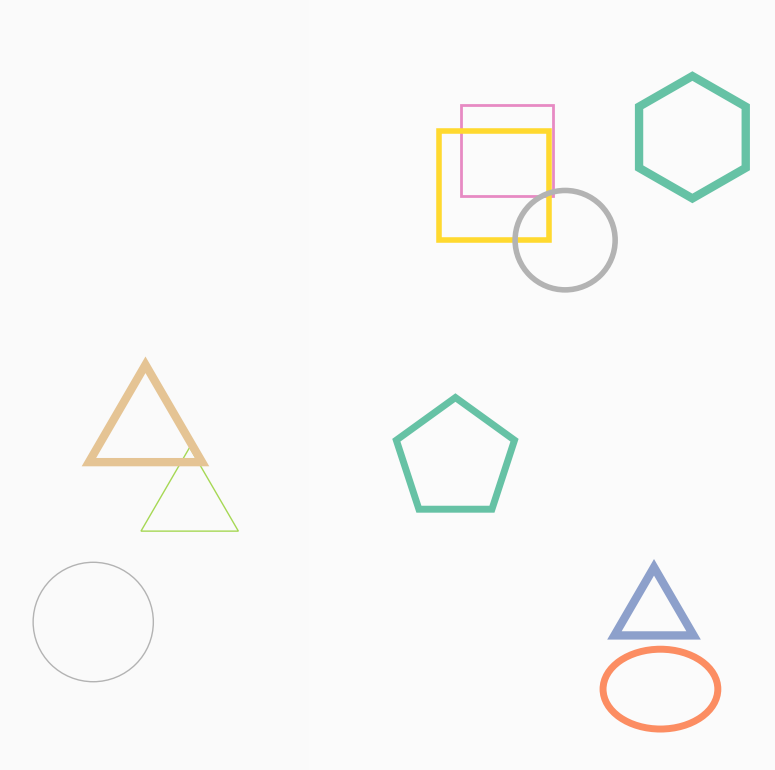[{"shape": "pentagon", "thickness": 2.5, "radius": 0.4, "center": [0.588, 0.404]}, {"shape": "hexagon", "thickness": 3, "radius": 0.4, "center": [0.893, 0.822]}, {"shape": "oval", "thickness": 2.5, "radius": 0.37, "center": [0.852, 0.105]}, {"shape": "triangle", "thickness": 3, "radius": 0.29, "center": [0.844, 0.204]}, {"shape": "square", "thickness": 1, "radius": 0.3, "center": [0.654, 0.804]}, {"shape": "triangle", "thickness": 0.5, "radius": 0.36, "center": [0.245, 0.346]}, {"shape": "square", "thickness": 2, "radius": 0.35, "center": [0.637, 0.759]}, {"shape": "triangle", "thickness": 3, "radius": 0.42, "center": [0.188, 0.442]}, {"shape": "circle", "thickness": 2, "radius": 0.32, "center": [0.729, 0.688]}, {"shape": "circle", "thickness": 0.5, "radius": 0.39, "center": [0.12, 0.192]}]